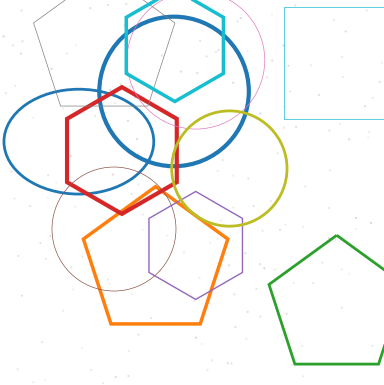[{"shape": "circle", "thickness": 3, "radius": 0.97, "center": [0.452, 0.762]}, {"shape": "oval", "thickness": 2, "radius": 0.97, "center": [0.205, 0.632]}, {"shape": "pentagon", "thickness": 2.5, "radius": 0.99, "center": [0.404, 0.318]}, {"shape": "pentagon", "thickness": 2, "radius": 0.92, "center": [0.875, 0.204]}, {"shape": "hexagon", "thickness": 3, "radius": 0.82, "center": [0.317, 0.609]}, {"shape": "hexagon", "thickness": 1, "radius": 0.7, "center": [0.508, 0.363]}, {"shape": "circle", "thickness": 0.5, "radius": 0.81, "center": [0.296, 0.405]}, {"shape": "circle", "thickness": 0.5, "radius": 0.89, "center": [0.509, 0.844]}, {"shape": "pentagon", "thickness": 0.5, "radius": 0.97, "center": [0.271, 0.881]}, {"shape": "circle", "thickness": 2, "radius": 0.75, "center": [0.596, 0.562]}, {"shape": "square", "thickness": 0.5, "radius": 0.73, "center": [0.884, 0.837]}, {"shape": "hexagon", "thickness": 2.5, "radius": 0.73, "center": [0.454, 0.882]}]